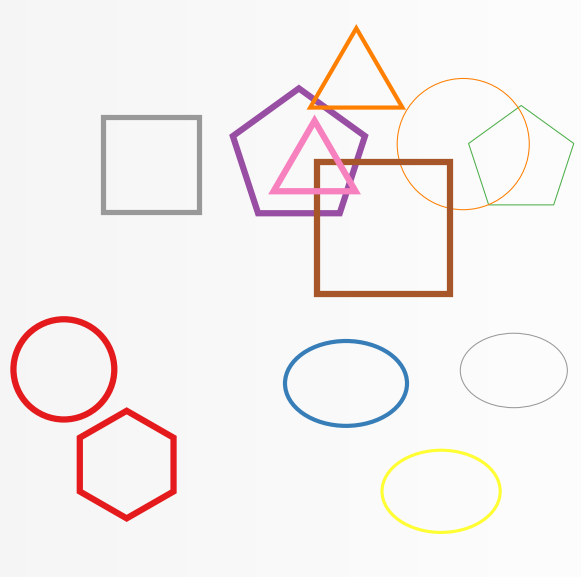[{"shape": "hexagon", "thickness": 3, "radius": 0.47, "center": [0.218, 0.195]}, {"shape": "circle", "thickness": 3, "radius": 0.43, "center": [0.11, 0.36]}, {"shape": "oval", "thickness": 2, "radius": 0.52, "center": [0.595, 0.335]}, {"shape": "pentagon", "thickness": 0.5, "radius": 0.48, "center": [0.897, 0.721]}, {"shape": "pentagon", "thickness": 3, "radius": 0.6, "center": [0.514, 0.727]}, {"shape": "circle", "thickness": 0.5, "radius": 0.57, "center": [0.797, 0.75]}, {"shape": "triangle", "thickness": 2, "radius": 0.46, "center": [0.613, 0.859]}, {"shape": "oval", "thickness": 1.5, "radius": 0.51, "center": [0.759, 0.148]}, {"shape": "square", "thickness": 3, "radius": 0.57, "center": [0.66, 0.604]}, {"shape": "triangle", "thickness": 3, "radius": 0.41, "center": [0.541, 0.709]}, {"shape": "oval", "thickness": 0.5, "radius": 0.46, "center": [0.884, 0.358]}, {"shape": "square", "thickness": 2.5, "radius": 0.41, "center": [0.26, 0.714]}]